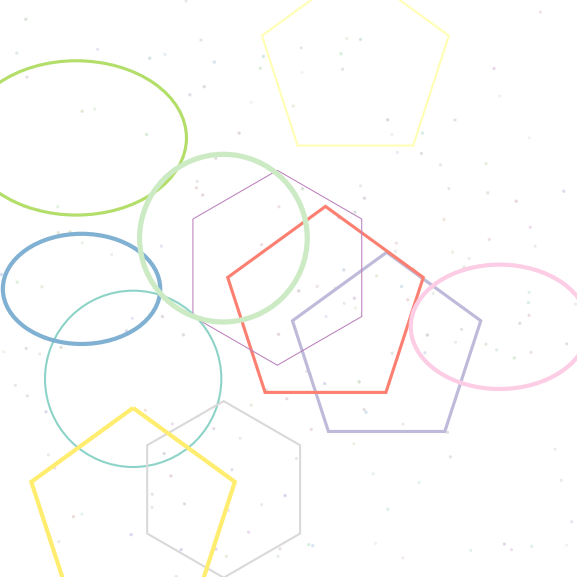[{"shape": "circle", "thickness": 1, "radius": 0.76, "center": [0.231, 0.343]}, {"shape": "pentagon", "thickness": 1, "radius": 0.85, "center": [0.615, 0.885]}, {"shape": "pentagon", "thickness": 1.5, "radius": 0.86, "center": [0.669, 0.391]}, {"shape": "pentagon", "thickness": 1.5, "radius": 0.89, "center": [0.564, 0.464]}, {"shape": "oval", "thickness": 2, "radius": 0.68, "center": [0.141, 0.499]}, {"shape": "oval", "thickness": 1.5, "radius": 0.95, "center": [0.132, 0.76]}, {"shape": "oval", "thickness": 2, "radius": 0.77, "center": [0.865, 0.433]}, {"shape": "hexagon", "thickness": 1, "radius": 0.76, "center": [0.387, 0.152]}, {"shape": "hexagon", "thickness": 0.5, "radius": 0.84, "center": [0.48, 0.535]}, {"shape": "circle", "thickness": 2.5, "radius": 0.73, "center": [0.387, 0.587]}, {"shape": "pentagon", "thickness": 2, "radius": 0.93, "center": [0.23, 0.108]}]